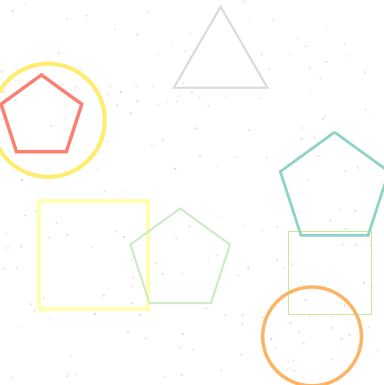[{"shape": "pentagon", "thickness": 2, "radius": 0.74, "center": [0.869, 0.509]}, {"shape": "square", "thickness": 3, "radius": 0.71, "center": [0.242, 0.338]}, {"shape": "pentagon", "thickness": 2.5, "radius": 0.55, "center": [0.108, 0.695]}, {"shape": "circle", "thickness": 2.5, "radius": 0.64, "center": [0.811, 0.126]}, {"shape": "square", "thickness": 0.5, "radius": 0.53, "center": [0.856, 0.292]}, {"shape": "triangle", "thickness": 1.5, "radius": 0.7, "center": [0.573, 0.842]}, {"shape": "pentagon", "thickness": 1.5, "radius": 0.68, "center": [0.468, 0.323]}, {"shape": "circle", "thickness": 3, "radius": 0.74, "center": [0.125, 0.688]}]